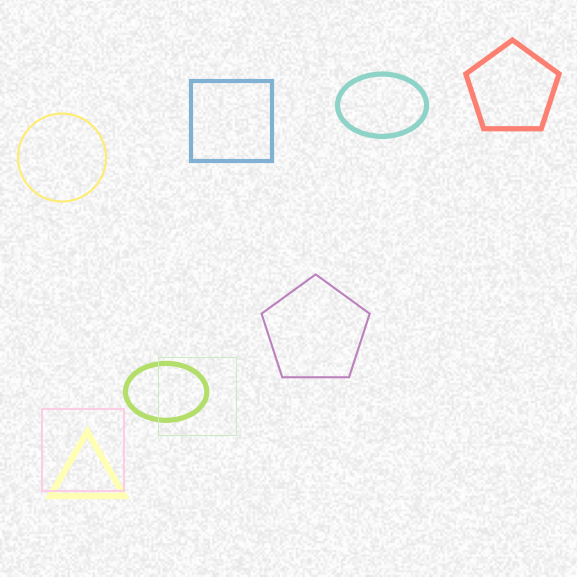[{"shape": "oval", "thickness": 2.5, "radius": 0.39, "center": [0.662, 0.817]}, {"shape": "triangle", "thickness": 3, "radius": 0.37, "center": [0.151, 0.177]}, {"shape": "pentagon", "thickness": 2.5, "radius": 0.42, "center": [0.887, 0.845]}, {"shape": "square", "thickness": 2, "radius": 0.35, "center": [0.4, 0.789]}, {"shape": "oval", "thickness": 2.5, "radius": 0.35, "center": [0.288, 0.321]}, {"shape": "square", "thickness": 1, "radius": 0.36, "center": [0.143, 0.22]}, {"shape": "pentagon", "thickness": 1, "radius": 0.49, "center": [0.547, 0.426]}, {"shape": "square", "thickness": 0.5, "radius": 0.34, "center": [0.341, 0.313]}, {"shape": "circle", "thickness": 1, "radius": 0.38, "center": [0.107, 0.726]}]